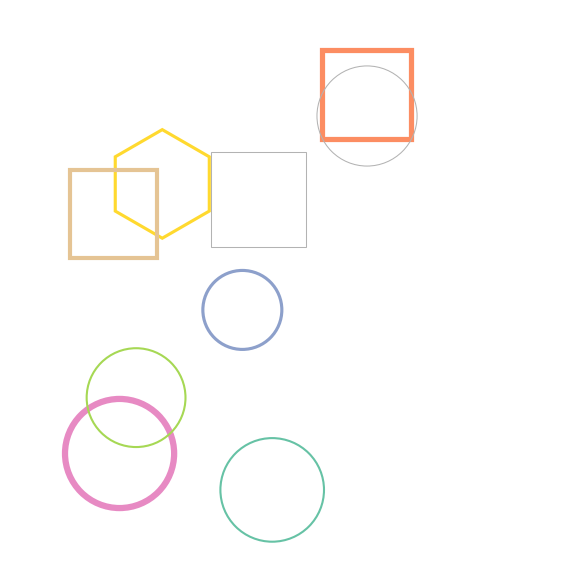[{"shape": "circle", "thickness": 1, "radius": 0.45, "center": [0.471, 0.151]}, {"shape": "square", "thickness": 2.5, "radius": 0.38, "center": [0.635, 0.836]}, {"shape": "circle", "thickness": 1.5, "radius": 0.34, "center": [0.42, 0.462]}, {"shape": "circle", "thickness": 3, "radius": 0.47, "center": [0.207, 0.214]}, {"shape": "circle", "thickness": 1, "radius": 0.43, "center": [0.236, 0.311]}, {"shape": "hexagon", "thickness": 1.5, "radius": 0.47, "center": [0.281, 0.681]}, {"shape": "square", "thickness": 2, "radius": 0.38, "center": [0.197, 0.629]}, {"shape": "circle", "thickness": 0.5, "radius": 0.43, "center": [0.636, 0.798]}, {"shape": "square", "thickness": 0.5, "radius": 0.41, "center": [0.448, 0.654]}]